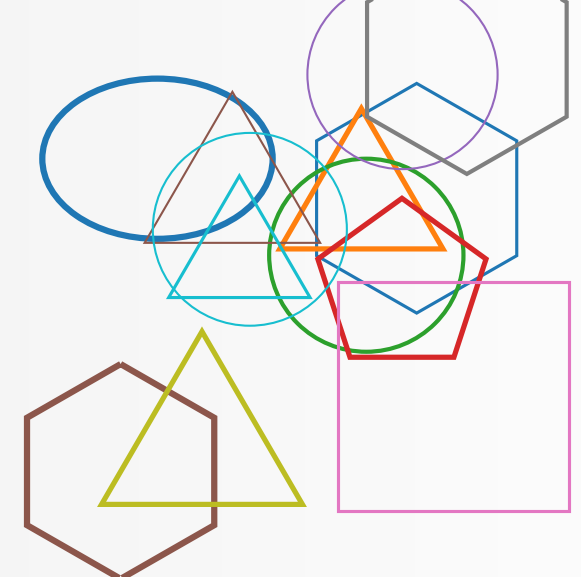[{"shape": "oval", "thickness": 3, "radius": 0.99, "center": [0.271, 0.724]}, {"shape": "hexagon", "thickness": 1.5, "radius": 0.99, "center": [0.717, 0.656]}, {"shape": "triangle", "thickness": 2.5, "radius": 0.81, "center": [0.622, 0.649]}, {"shape": "circle", "thickness": 2, "radius": 0.84, "center": [0.63, 0.557]}, {"shape": "pentagon", "thickness": 2.5, "radius": 0.76, "center": [0.692, 0.504]}, {"shape": "circle", "thickness": 1, "radius": 0.82, "center": [0.692, 0.87]}, {"shape": "triangle", "thickness": 1, "radius": 0.87, "center": [0.4, 0.666]}, {"shape": "hexagon", "thickness": 3, "radius": 0.93, "center": [0.208, 0.183]}, {"shape": "square", "thickness": 1.5, "radius": 0.99, "center": [0.78, 0.313]}, {"shape": "hexagon", "thickness": 2, "radius": 0.99, "center": [0.803, 0.896]}, {"shape": "triangle", "thickness": 2.5, "radius": 1.0, "center": [0.348, 0.225]}, {"shape": "circle", "thickness": 1, "radius": 0.83, "center": [0.43, 0.602]}, {"shape": "triangle", "thickness": 1.5, "radius": 0.7, "center": [0.412, 0.554]}]